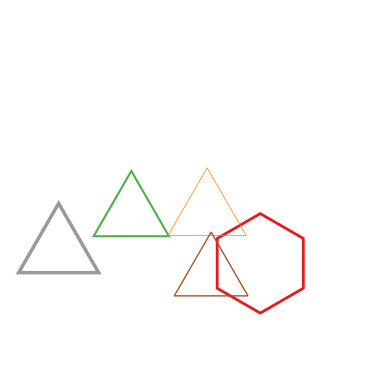[{"shape": "hexagon", "thickness": 2, "radius": 0.65, "center": [0.676, 0.316]}, {"shape": "triangle", "thickness": 1.5, "radius": 0.56, "center": [0.341, 0.443]}, {"shape": "triangle", "thickness": 0.5, "radius": 0.59, "center": [0.538, 0.447]}, {"shape": "triangle", "thickness": 1, "radius": 0.55, "center": [0.548, 0.287]}, {"shape": "triangle", "thickness": 2.5, "radius": 0.6, "center": [0.152, 0.352]}]